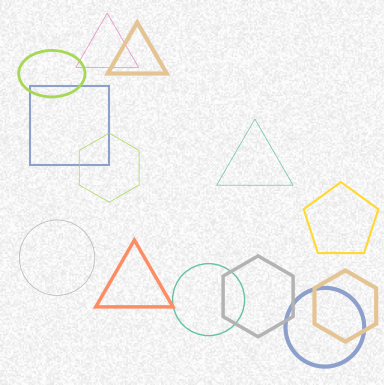[{"shape": "triangle", "thickness": 0.5, "radius": 0.57, "center": [0.662, 0.576]}, {"shape": "circle", "thickness": 1, "radius": 0.47, "center": [0.542, 0.222]}, {"shape": "triangle", "thickness": 2.5, "radius": 0.58, "center": [0.349, 0.261]}, {"shape": "circle", "thickness": 3, "radius": 0.51, "center": [0.844, 0.15]}, {"shape": "square", "thickness": 1.5, "radius": 0.51, "center": [0.18, 0.675]}, {"shape": "triangle", "thickness": 0.5, "radius": 0.47, "center": [0.278, 0.872]}, {"shape": "hexagon", "thickness": 0.5, "radius": 0.45, "center": [0.284, 0.564]}, {"shape": "oval", "thickness": 2, "radius": 0.43, "center": [0.135, 0.809]}, {"shape": "pentagon", "thickness": 1.5, "radius": 0.51, "center": [0.886, 0.425]}, {"shape": "triangle", "thickness": 3, "radius": 0.44, "center": [0.356, 0.853]}, {"shape": "hexagon", "thickness": 3, "radius": 0.46, "center": [0.897, 0.205]}, {"shape": "circle", "thickness": 0.5, "radius": 0.49, "center": [0.148, 0.331]}, {"shape": "hexagon", "thickness": 2.5, "radius": 0.52, "center": [0.67, 0.23]}]